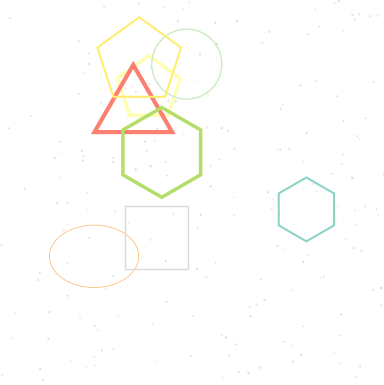[{"shape": "hexagon", "thickness": 1.5, "radius": 0.41, "center": [0.796, 0.456]}, {"shape": "pentagon", "thickness": 2.5, "radius": 0.43, "center": [0.386, 0.77]}, {"shape": "triangle", "thickness": 3, "radius": 0.58, "center": [0.346, 0.715]}, {"shape": "oval", "thickness": 0.5, "radius": 0.58, "center": [0.245, 0.334]}, {"shape": "hexagon", "thickness": 2.5, "radius": 0.58, "center": [0.42, 0.604]}, {"shape": "square", "thickness": 1, "radius": 0.41, "center": [0.406, 0.382]}, {"shape": "circle", "thickness": 1, "radius": 0.45, "center": [0.485, 0.833]}, {"shape": "pentagon", "thickness": 1.5, "radius": 0.57, "center": [0.362, 0.841]}]